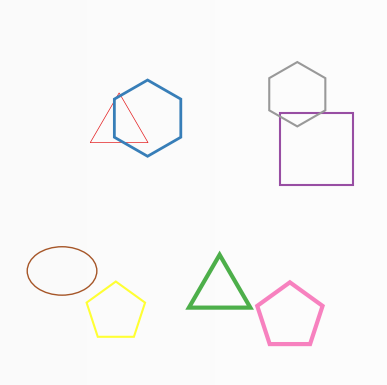[{"shape": "triangle", "thickness": 0.5, "radius": 0.43, "center": [0.307, 0.673]}, {"shape": "hexagon", "thickness": 2, "radius": 0.49, "center": [0.381, 0.693]}, {"shape": "triangle", "thickness": 3, "radius": 0.46, "center": [0.567, 0.247]}, {"shape": "square", "thickness": 1.5, "radius": 0.47, "center": [0.818, 0.613]}, {"shape": "pentagon", "thickness": 1.5, "radius": 0.4, "center": [0.299, 0.189]}, {"shape": "oval", "thickness": 1, "radius": 0.45, "center": [0.16, 0.296]}, {"shape": "pentagon", "thickness": 3, "radius": 0.44, "center": [0.748, 0.178]}, {"shape": "hexagon", "thickness": 1.5, "radius": 0.42, "center": [0.767, 0.755]}]